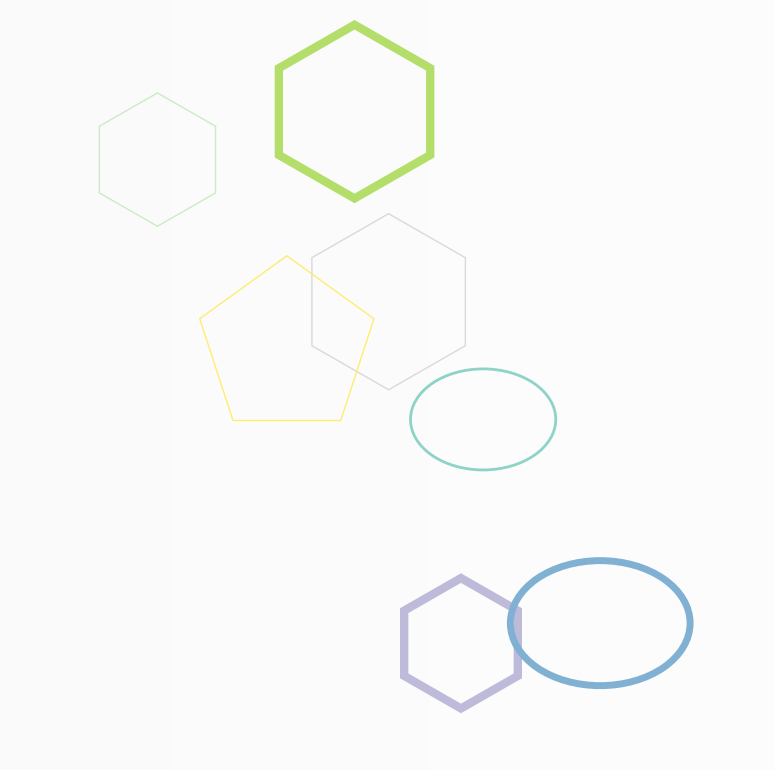[{"shape": "oval", "thickness": 1, "radius": 0.47, "center": [0.623, 0.455]}, {"shape": "hexagon", "thickness": 3, "radius": 0.42, "center": [0.595, 0.165]}, {"shape": "oval", "thickness": 2.5, "radius": 0.58, "center": [0.774, 0.191]}, {"shape": "hexagon", "thickness": 3, "radius": 0.56, "center": [0.457, 0.855]}, {"shape": "hexagon", "thickness": 0.5, "radius": 0.57, "center": [0.501, 0.608]}, {"shape": "hexagon", "thickness": 0.5, "radius": 0.43, "center": [0.203, 0.793]}, {"shape": "pentagon", "thickness": 0.5, "radius": 0.59, "center": [0.37, 0.55]}]